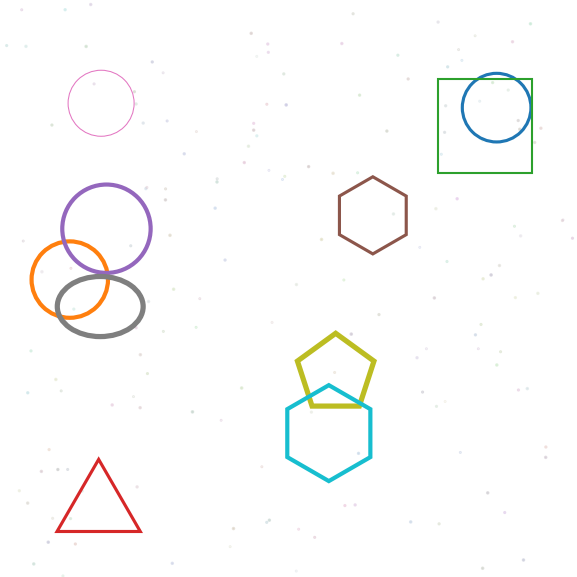[{"shape": "circle", "thickness": 1.5, "radius": 0.3, "center": [0.86, 0.813]}, {"shape": "circle", "thickness": 2, "radius": 0.33, "center": [0.121, 0.515]}, {"shape": "square", "thickness": 1, "radius": 0.41, "center": [0.84, 0.781]}, {"shape": "triangle", "thickness": 1.5, "radius": 0.42, "center": [0.171, 0.12]}, {"shape": "circle", "thickness": 2, "radius": 0.38, "center": [0.184, 0.603]}, {"shape": "hexagon", "thickness": 1.5, "radius": 0.33, "center": [0.646, 0.626]}, {"shape": "circle", "thickness": 0.5, "radius": 0.29, "center": [0.175, 0.82]}, {"shape": "oval", "thickness": 2.5, "radius": 0.37, "center": [0.174, 0.468]}, {"shape": "pentagon", "thickness": 2.5, "radius": 0.35, "center": [0.581, 0.352]}, {"shape": "hexagon", "thickness": 2, "radius": 0.42, "center": [0.569, 0.249]}]